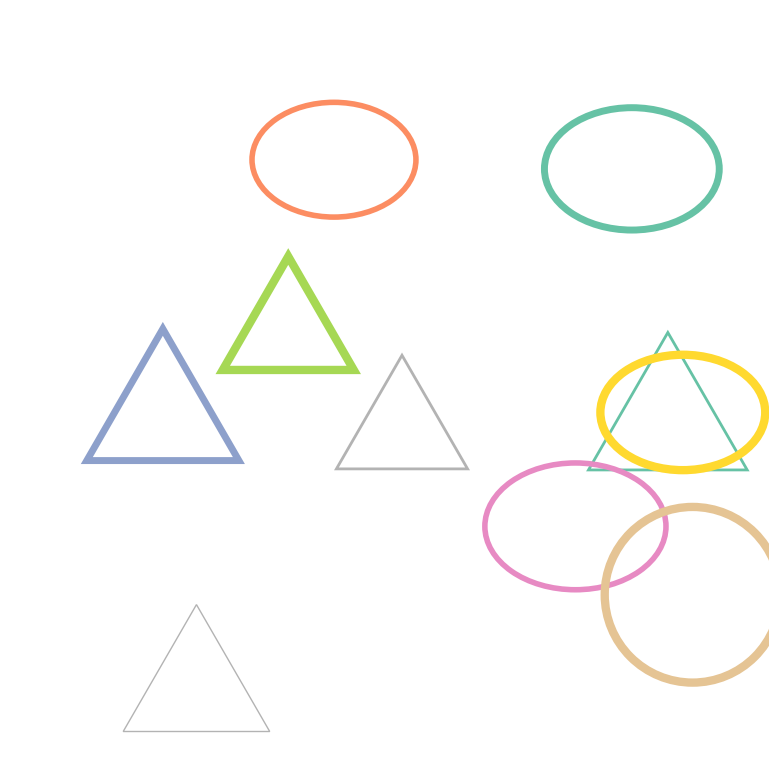[{"shape": "triangle", "thickness": 1, "radius": 0.59, "center": [0.867, 0.449]}, {"shape": "oval", "thickness": 2.5, "radius": 0.57, "center": [0.821, 0.781]}, {"shape": "oval", "thickness": 2, "radius": 0.53, "center": [0.434, 0.793]}, {"shape": "triangle", "thickness": 2.5, "radius": 0.57, "center": [0.211, 0.459]}, {"shape": "oval", "thickness": 2, "radius": 0.59, "center": [0.747, 0.316]}, {"shape": "triangle", "thickness": 3, "radius": 0.49, "center": [0.374, 0.569]}, {"shape": "oval", "thickness": 3, "radius": 0.54, "center": [0.887, 0.464]}, {"shape": "circle", "thickness": 3, "radius": 0.57, "center": [0.899, 0.228]}, {"shape": "triangle", "thickness": 0.5, "radius": 0.55, "center": [0.255, 0.105]}, {"shape": "triangle", "thickness": 1, "radius": 0.49, "center": [0.522, 0.44]}]